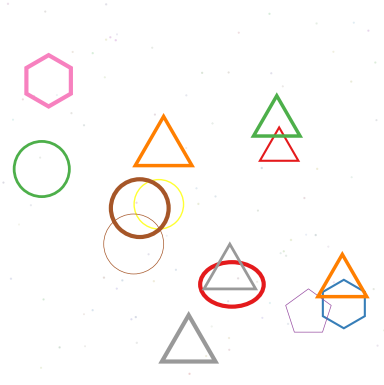[{"shape": "triangle", "thickness": 1.5, "radius": 0.29, "center": [0.725, 0.611]}, {"shape": "oval", "thickness": 3, "radius": 0.41, "center": [0.602, 0.261]}, {"shape": "hexagon", "thickness": 1.5, "radius": 0.31, "center": [0.893, 0.21]}, {"shape": "circle", "thickness": 2, "radius": 0.36, "center": [0.108, 0.561]}, {"shape": "triangle", "thickness": 2.5, "radius": 0.35, "center": [0.719, 0.682]}, {"shape": "pentagon", "thickness": 0.5, "radius": 0.31, "center": [0.801, 0.188]}, {"shape": "triangle", "thickness": 2.5, "radius": 0.43, "center": [0.425, 0.612]}, {"shape": "triangle", "thickness": 2.5, "radius": 0.37, "center": [0.889, 0.266]}, {"shape": "circle", "thickness": 1, "radius": 0.32, "center": [0.413, 0.469]}, {"shape": "circle", "thickness": 3, "radius": 0.38, "center": [0.363, 0.459]}, {"shape": "circle", "thickness": 0.5, "radius": 0.39, "center": [0.347, 0.366]}, {"shape": "hexagon", "thickness": 3, "radius": 0.33, "center": [0.126, 0.79]}, {"shape": "triangle", "thickness": 2, "radius": 0.39, "center": [0.597, 0.288]}, {"shape": "triangle", "thickness": 3, "radius": 0.4, "center": [0.49, 0.101]}]